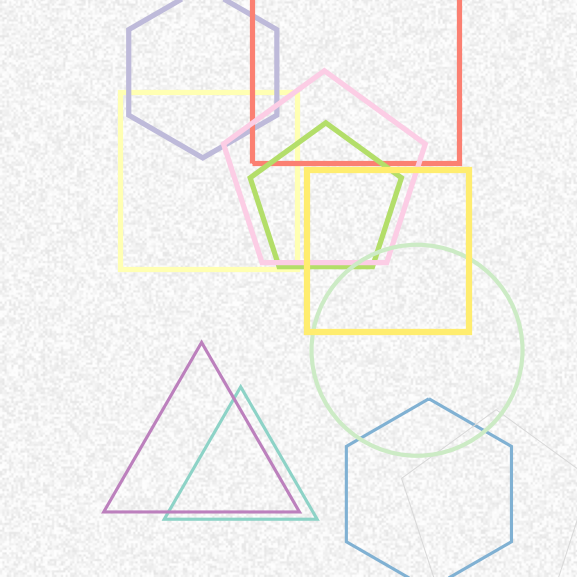[{"shape": "triangle", "thickness": 1.5, "radius": 0.76, "center": [0.417, 0.176]}, {"shape": "square", "thickness": 2.5, "radius": 0.77, "center": [0.361, 0.687]}, {"shape": "hexagon", "thickness": 2.5, "radius": 0.74, "center": [0.351, 0.874]}, {"shape": "square", "thickness": 2.5, "radius": 0.89, "center": [0.616, 0.896]}, {"shape": "hexagon", "thickness": 1.5, "radius": 0.83, "center": [0.743, 0.144]}, {"shape": "pentagon", "thickness": 2.5, "radius": 0.69, "center": [0.564, 0.649]}, {"shape": "pentagon", "thickness": 2.5, "radius": 0.92, "center": [0.562, 0.693]}, {"shape": "pentagon", "thickness": 0.5, "radius": 0.86, "center": [0.859, 0.118]}, {"shape": "triangle", "thickness": 1.5, "radius": 0.98, "center": [0.349, 0.21]}, {"shape": "circle", "thickness": 2, "radius": 0.91, "center": [0.722, 0.393]}, {"shape": "square", "thickness": 3, "radius": 0.7, "center": [0.672, 0.564]}]